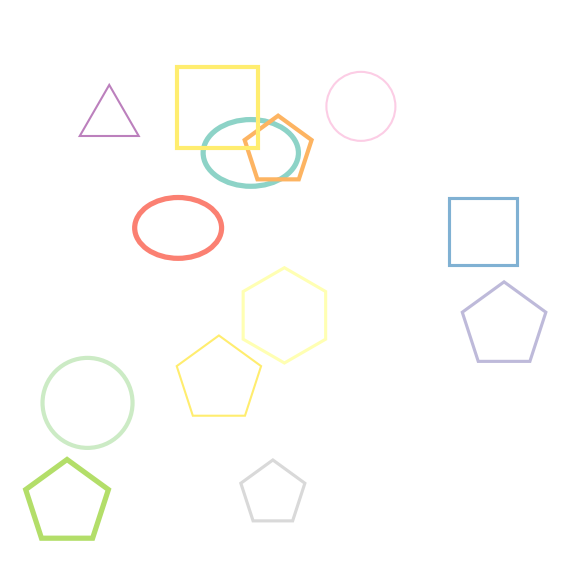[{"shape": "oval", "thickness": 2.5, "radius": 0.41, "center": [0.434, 0.734]}, {"shape": "hexagon", "thickness": 1.5, "radius": 0.41, "center": [0.492, 0.453]}, {"shape": "pentagon", "thickness": 1.5, "radius": 0.38, "center": [0.873, 0.435]}, {"shape": "oval", "thickness": 2.5, "radius": 0.38, "center": [0.308, 0.604]}, {"shape": "square", "thickness": 1.5, "radius": 0.29, "center": [0.836, 0.598]}, {"shape": "pentagon", "thickness": 2, "radius": 0.3, "center": [0.482, 0.738]}, {"shape": "pentagon", "thickness": 2.5, "radius": 0.38, "center": [0.116, 0.128]}, {"shape": "circle", "thickness": 1, "radius": 0.3, "center": [0.625, 0.815]}, {"shape": "pentagon", "thickness": 1.5, "radius": 0.29, "center": [0.472, 0.144]}, {"shape": "triangle", "thickness": 1, "radius": 0.29, "center": [0.189, 0.793]}, {"shape": "circle", "thickness": 2, "radius": 0.39, "center": [0.152, 0.301]}, {"shape": "pentagon", "thickness": 1, "radius": 0.38, "center": [0.379, 0.341]}, {"shape": "square", "thickness": 2, "radius": 0.35, "center": [0.377, 0.814]}]